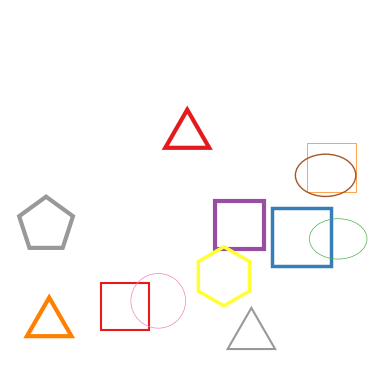[{"shape": "triangle", "thickness": 3, "radius": 0.33, "center": [0.486, 0.649]}, {"shape": "square", "thickness": 1.5, "radius": 0.31, "center": [0.325, 0.204]}, {"shape": "square", "thickness": 2.5, "radius": 0.38, "center": [0.783, 0.385]}, {"shape": "oval", "thickness": 0.5, "radius": 0.37, "center": [0.878, 0.38]}, {"shape": "square", "thickness": 3, "radius": 0.31, "center": [0.622, 0.416]}, {"shape": "square", "thickness": 0.5, "radius": 0.32, "center": [0.861, 0.565]}, {"shape": "triangle", "thickness": 3, "radius": 0.33, "center": [0.128, 0.16]}, {"shape": "hexagon", "thickness": 2.5, "radius": 0.38, "center": [0.582, 0.282]}, {"shape": "oval", "thickness": 1, "radius": 0.39, "center": [0.846, 0.545]}, {"shape": "circle", "thickness": 0.5, "radius": 0.36, "center": [0.411, 0.219]}, {"shape": "pentagon", "thickness": 3, "radius": 0.37, "center": [0.12, 0.416]}, {"shape": "triangle", "thickness": 1.5, "radius": 0.36, "center": [0.653, 0.129]}]